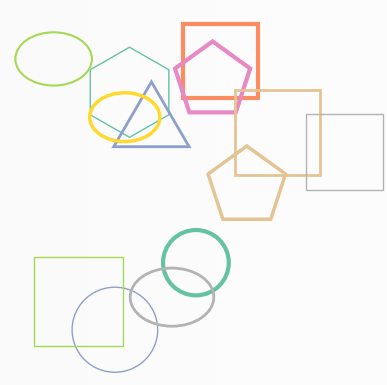[{"shape": "circle", "thickness": 3, "radius": 0.42, "center": [0.506, 0.318]}, {"shape": "hexagon", "thickness": 1, "radius": 0.59, "center": [0.334, 0.76]}, {"shape": "square", "thickness": 3, "radius": 0.48, "center": [0.568, 0.841]}, {"shape": "circle", "thickness": 1, "radius": 0.55, "center": [0.297, 0.144]}, {"shape": "triangle", "thickness": 2, "radius": 0.56, "center": [0.391, 0.675]}, {"shape": "pentagon", "thickness": 3, "radius": 0.51, "center": [0.549, 0.791]}, {"shape": "oval", "thickness": 1.5, "radius": 0.49, "center": [0.138, 0.847]}, {"shape": "square", "thickness": 1, "radius": 0.58, "center": [0.202, 0.217]}, {"shape": "oval", "thickness": 2.5, "radius": 0.45, "center": [0.322, 0.696]}, {"shape": "pentagon", "thickness": 2.5, "radius": 0.53, "center": [0.637, 0.516]}, {"shape": "square", "thickness": 2, "radius": 0.55, "center": [0.716, 0.655]}, {"shape": "square", "thickness": 1, "radius": 0.5, "center": [0.889, 0.605]}, {"shape": "oval", "thickness": 2, "radius": 0.54, "center": [0.444, 0.228]}]